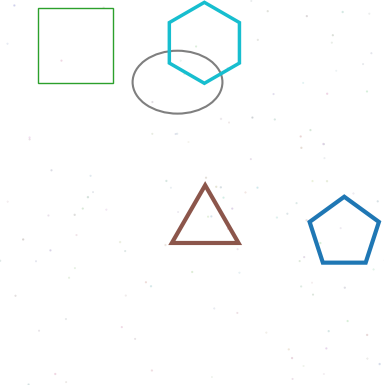[{"shape": "pentagon", "thickness": 3, "radius": 0.47, "center": [0.894, 0.394]}, {"shape": "square", "thickness": 1, "radius": 0.49, "center": [0.197, 0.882]}, {"shape": "triangle", "thickness": 3, "radius": 0.5, "center": [0.533, 0.419]}, {"shape": "oval", "thickness": 1.5, "radius": 0.58, "center": [0.461, 0.787]}, {"shape": "hexagon", "thickness": 2.5, "radius": 0.53, "center": [0.531, 0.889]}]